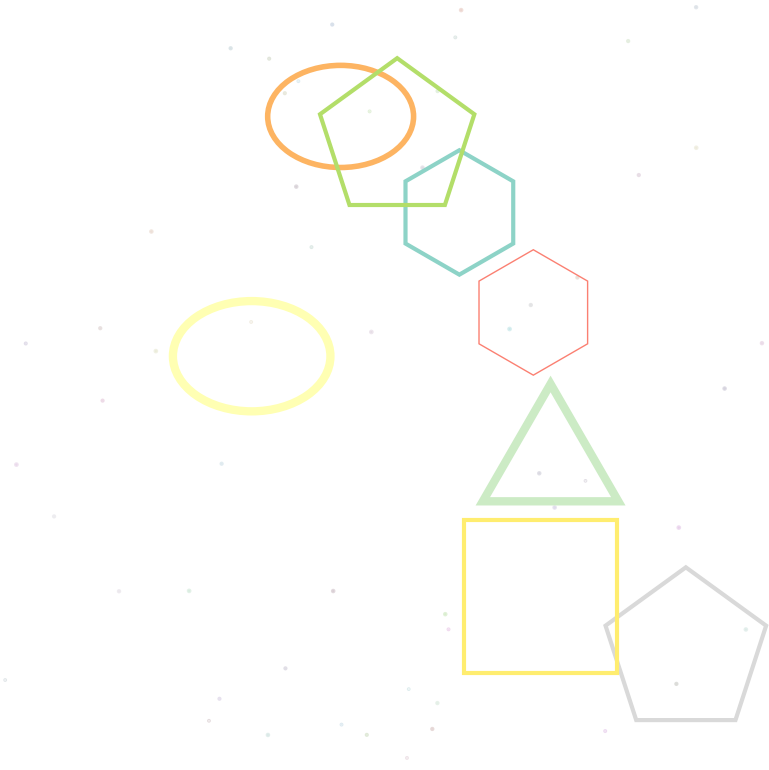[{"shape": "hexagon", "thickness": 1.5, "radius": 0.4, "center": [0.597, 0.724]}, {"shape": "oval", "thickness": 3, "radius": 0.51, "center": [0.327, 0.537]}, {"shape": "hexagon", "thickness": 0.5, "radius": 0.41, "center": [0.693, 0.594]}, {"shape": "oval", "thickness": 2, "radius": 0.47, "center": [0.442, 0.849]}, {"shape": "pentagon", "thickness": 1.5, "radius": 0.53, "center": [0.516, 0.819]}, {"shape": "pentagon", "thickness": 1.5, "radius": 0.55, "center": [0.891, 0.154]}, {"shape": "triangle", "thickness": 3, "radius": 0.51, "center": [0.715, 0.4]}, {"shape": "square", "thickness": 1.5, "radius": 0.5, "center": [0.702, 0.225]}]